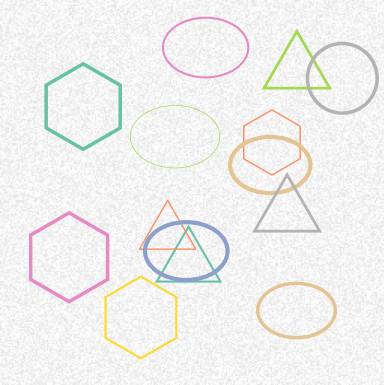[{"shape": "hexagon", "thickness": 2.5, "radius": 0.56, "center": [0.216, 0.723]}, {"shape": "triangle", "thickness": 1.5, "radius": 0.48, "center": [0.49, 0.316]}, {"shape": "triangle", "thickness": 1, "radius": 0.42, "center": [0.435, 0.395]}, {"shape": "hexagon", "thickness": 1, "radius": 0.42, "center": [0.706, 0.63]}, {"shape": "oval", "thickness": 3, "radius": 0.54, "center": [0.484, 0.348]}, {"shape": "oval", "thickness": 1.5, "radius": 0.55, "center": [0.534, 0.877]}, {"shape": "hexagon", "thickness": 2.5, "radius": 0.58, "center": [0.18, 0.332]}, {"shape": "oval", "thickness": 0.5, "radius": 0.58, "center": [0.455, 0.645]}, {"shape": "triangle", "thickness": 2, "radius": 0.49, "center": [0.771, 0.82]}, {"shape": "hexagon", "thickness": 1.5, "radius": 0.53, "center": [0.366, 0.175]}, {"shape": "oval", "thickness": 2.5, "radius": 0.5, "center": [0.77, 0.193]}, {"shape": "oval", "thickness": 3, "radius": 0.52, "center": [0.702, 0.571]}, {"shape": "circle", "thickness": 2.5, "radius": 0.45, "center": [0.889, 0.797]}, {"shape": "triangle", "thickness": 2, "radius": 0.49, "center": [0.746, 0.448]}]